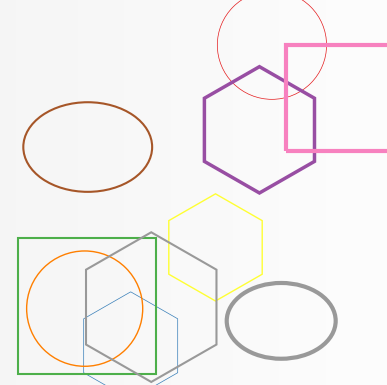[{"shape": "circle", "thickness": 0.5, "radius": 0.7, "center": [0.702, 0.883]}, {"shape": "hexagon", "thickness": 0.5, "radius": 0.7, "center": [0.337, 0.102]}, {"shape": "square", "thickness": 1.5, "radius": 0.89, "center": [0.225, 0.205]}, {"shape": "hexagon", "thickness": 2.5, "radius": 0.82, "center": [0.67, 0.663]}, {"shape": "circle", "thickness": 1, "radius": 0.75, "center": [0.219, 0.198]}, {"shape": "hexagon", "thickness": 1, "radius": 0.7, "center": [0.556, 0.357]}, {"shape": "oval", "thickness": 1.5, "radius": 0.83, "center": [0.226, 0.618]}, {"shape": "square", "thickness": 3, "radius": 0.68, "center": [0.874, 0.745]}, {"shape": "hexagon", "thickness": 1.5, "radius": 0.97, "center": [0.39, 0.202]}, {"shape": "oval", "thickness": 3, "radius": 0.7, "center": [0.726, 0.167]}]